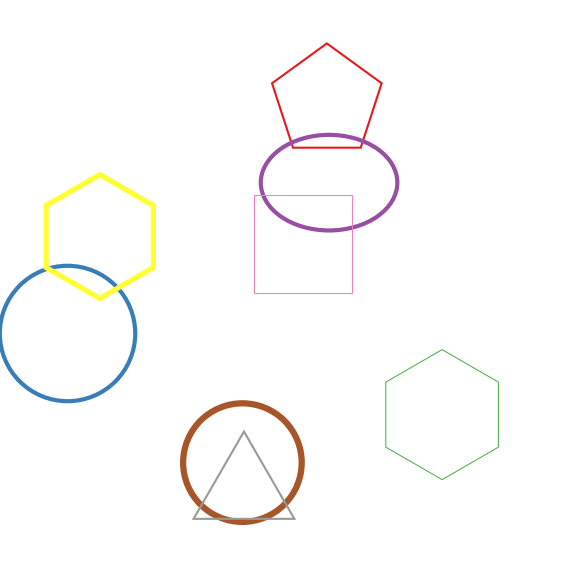[{"shape": "pentagon", "thickness": 1, "radius": 0.5, "center": [0.566, 0.824]}, {"shape": "circle", "thickness": 2, "radius": 0.59, "center": [0.117, 0.422]}, {"shape": "hexagon", "thickness": 0.5, "radius": 0.56, "center": [0.766, 0.281]}, {"shape": "oval", "thickness": 2, "radius": 0.59, "center": [0.57, 0.683]}, {"shape": "hexagon", "thickness": 2.5, "radius": 0.54, "center": [0.173, 0.59]}, {"shape": "circle", "thickness": 3, "radius": 0.51, "center": [0.42, 0.198]}, {"shape": "square", "thickness": 0.5, "radius": 0.43, "center": [0.525, 0.577]}, {"shape": "triangle", "thickness": 1, "radius": 0.5, "center": [0.422, 0.151]}]